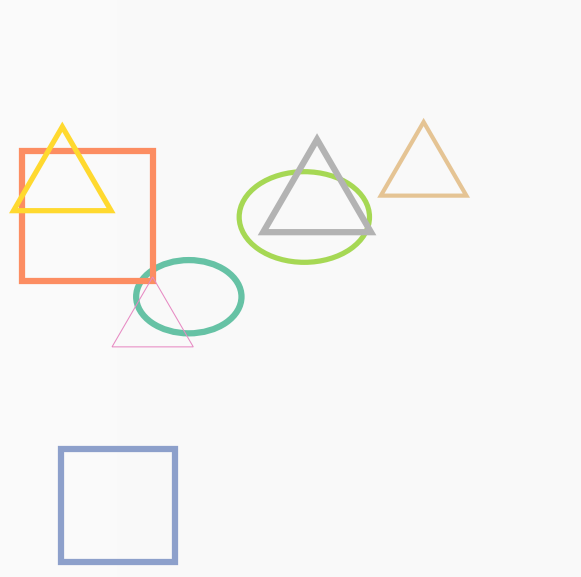[{"shape": "oval", "thickness": 3, "radius": 0.45, "center": [0.325, 0.485]}, {"shape": "square", "thickness": 3, "radius": 0.56, "center": [0.151, 0.625]}, {"shape": "square", "thickness": 3, "radius": 0.49, "center": [0.203, 0.124]}, {"shape": "triangle", "thickness": 0.5, "radius": 0.4, "center": [0.263, 0.439]}, {"shape": "oval", "thickness": 2.5, "radius": 0.56, "center": [0.524, 0.623]}, {"shape": "triangle", "thickness": 2.5, "radius": 0.48, "center": [0.107, 0.683]}, {"shape": "triangle", "thickness": 2, "radius": 0.42, "center": [0.729, 0.703]}, {"shape": "triangle", "thickness": 3, "radius": 0.54, "center": [0.545, 0.651]}]